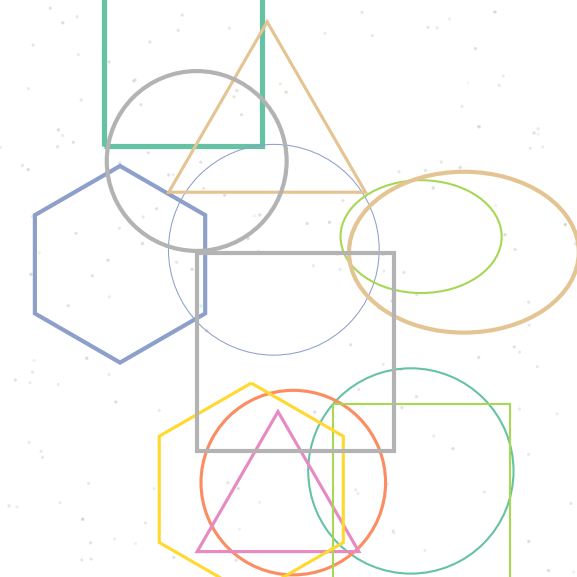[{"shape": "square", "thickness": 2.5, "radius": 0.68, "center": [0.317, 0.883]}, {"shape": "circle", "thickness": 1, "radius": 0.89, "center": [0.711, 0.184]}, {"shape": "circle", "thickness": 1.5, "radius": 0.8, "center": [0.508, 0.163]}, {"shape": "hexagon", "thickness": 2, "radius": 0.85, "center": [0.208, 0.542]}, {"shape": "circle", "thickness": 0.5, "radius": 0.91, "center": [0.474, 0.567]}, {"shape": "triangle", "thickness": 1.5, "radius": 0.81, "center": [0.481, 0.125]}, {"shape": "oval", "thickness": 1, "radius": 0.7, "center": [0.729, 0.589]}, {"shape": "square", "thickness": 1, "radius": 0.76, "center": [0.73, 0.147]}, {"shape": "hexagon", "thickness": 1.5, "radius": 0.92, "center": [0.435, 0.152]}, {"shape": "triangle", "thickness": 1.5, "radius": 0.98, "center": [0.463, 0.765]}, {"shape": "oval", "thickness": 2, "radius": 0.99, "center": [0.803, 0.562]}, {"shape": "square", "thickness": 2, "radius": 0.86, "center": [0.512, 0.39]}, {"shape": "circle", "thickness": 2, "radius": 0.78, "center": [0.341, 0.72]}]